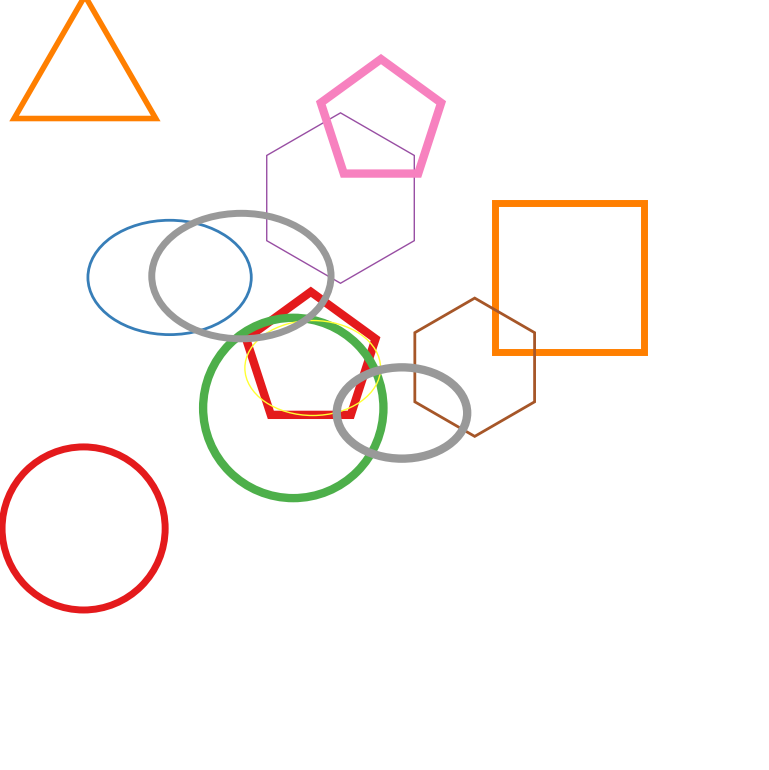[{"shape": "circle", "thickness": 2.5, "radius": 0.53, "center": [0.109, 0.314]}, {"shape": "pentagon", "thickness": 3, "radius": 0.44, "center": [0.404, 0.533]}, {"shape": "oval", "thickness": 1, "radius": 0.53, "center": [0.22, 0.64]}, {"shape": "circle", "thickness": 3, "radius": 0.59, "center": [0.381, 0.47]}, {"shape": "hexagon", "thickness": 0.5, "radius": 0.55, "center": [0.442, 0.743]}, {"shape": "square", "thickness": 2.5, "radius": 0.48, "center": [0.74, 0.64]}, {"shape": "triangle", "thickness": 2, "radius": 0.53, "center": [0.11, 0.899]}, {"shape": "oval", "thickness": 0.5, "radius": 0.44, "center": [0.406, 0.522]}, {"shape": "hexagon", "thickness": 1, "radius": 0.45, "center": [0.617, 0.523]}, {"shape": "pentagon", "thickness": 3, "radius": 0.41, "center": [0.495, 0.841]}, {"shape": "oval", "thickness": 3, "radius": 0.42, "center": [0.522, 0.464]}, {"shape": "oval", "thickness": 2.5, "radius": 0.58, "center": [0.314, 0.641]}]